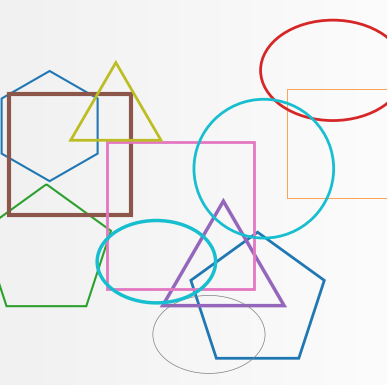[{"shape": "pentagon", "thickness": 2, "radius": 0.91, "center": [0.665, 0.216]}, {"shape": "hexagon", "thickness": 1.5, "radius": 0.72, "center": [0.128, 0.673]}, {"shape": "square", "thickness": 0.5, "radius": 0.71, "center": [0.883, 0.626]}, {"shape": "pentagon", "thickness": 1.5, "radius": 0.88, "center": [0.12, 0.346]}, {"shape": "oval", "thickness": 2, "radius": 0.93, "center": [0.859, 0.817]}, {"shape": "triangle", "thickness": 2.5, "radius": 0.9, "center": [0.576, 0.297]}, {"shape": "square", "thickness": 3, "radius": 0.79, "center": [0.181, 0.599]}, {"shape": "square", "thickness": 2, "radius": 0.95, "center": [0.466, 0.44]}, {"shape": "oval", "thickness": 0.5, "radius": 0.72, "center": [0.539, 0.131]}, {"shape": "triangle", "thickness": 2, "radius": 0.67, "center": [0.299, 0.703]}, {"shape": "oval", "thickness": 2.5, "radius": 0.76, "center": [0.404, 0.32]}, {"shape": "circle", "thickness": 2, "radius": 0.9, "center": [0.681, 0.562]}]